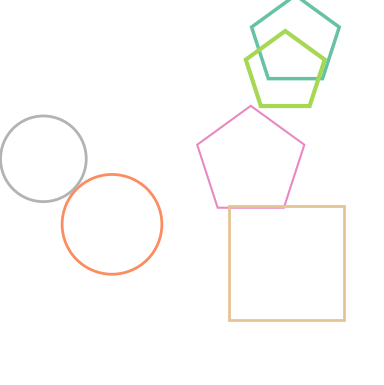[{"shape": "pentagon", "thickness": 2.5, "radius": 0.6, "center": [0.767, 0.893]}, {"shape": "circle", "thickness": 2, "radius": 0.65, "center": [0.291, 0.417]}, {"shape": "pentagon", "thickness": 1.5, "radius": 0.73, "center": [0.651, 0.579]}, {"shape": "pentagon", "thickness": 3, "radius": 0.54, "center": [0.741, 0.812]}, {"shape": "square", "thickness": 2, "radius": 0.74, "center": [0.744, 0.317]}, {"shape": "circle", "thickness": 2, "radius": 0.56, "center": [0.113, 0.588]}]